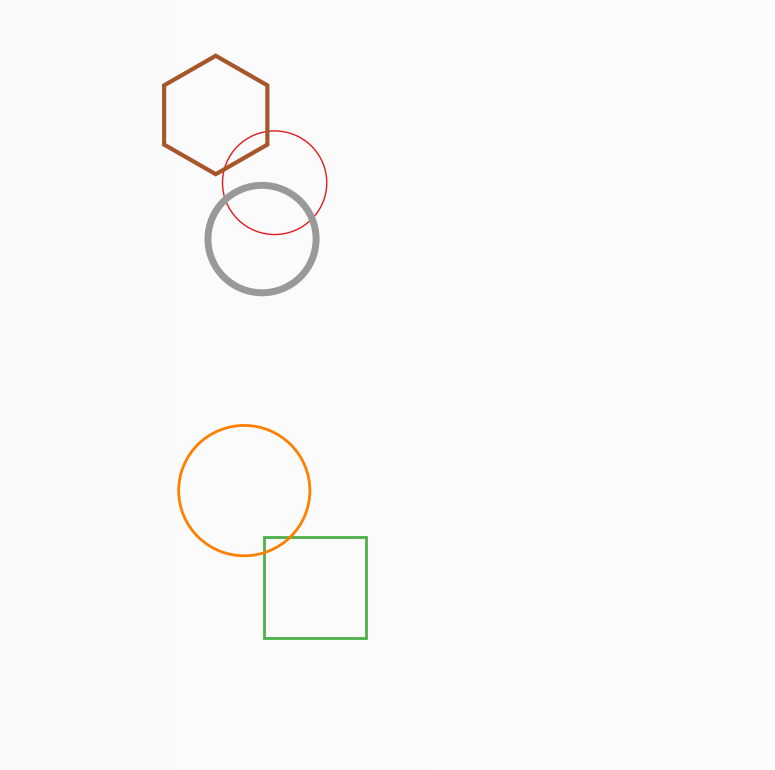[{"shape": "circle", "thickness": 0.5, "radius": 0.34, "center": [0.354, 0.763]}, {"shape": "square", "thickness": 1, "radius": 0.33, "center": [0.407, 0.237]}, {"shape": "circle", "thickness": 1, "radius": 0.42, "center": [0.315, 0.363]}, {"shape": "hexagon", "thickness": 1.5, "radius": 0.38, "center": [0.278, 0.851]}, {"shape": "circle", "thickness": 2.5, "radius": 0.35, "center": [0.338, 0.69]}]